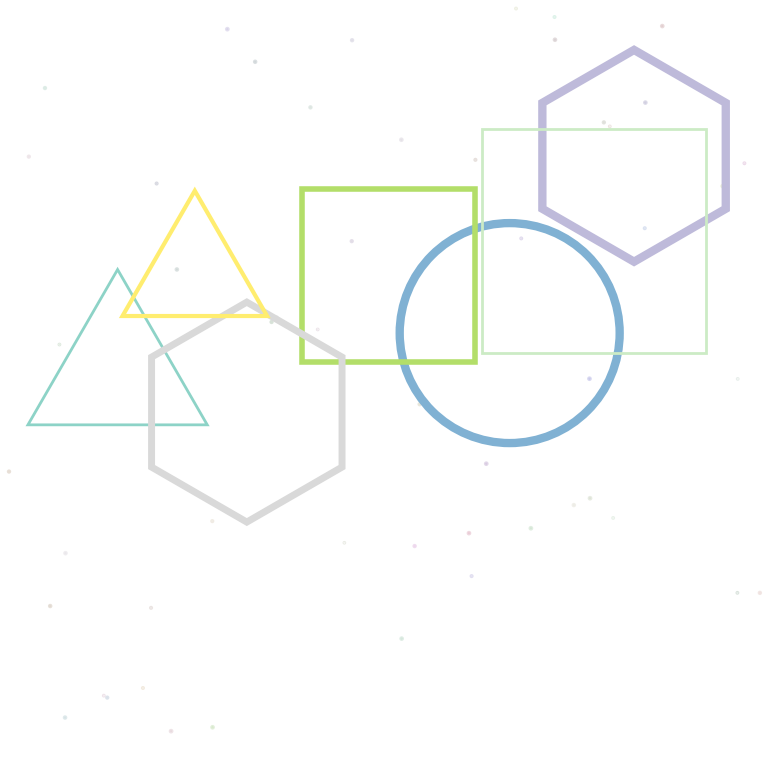[{"shape": "triangle", "thickness": 1, "radius": 0.67, "center": [0.153, 0.515]}, {"shape": "hexagon", "thickness": 3, "radius": 0.69, "center": [0.823, 0.798]}, {"shape": "circle", "thickness": 3, "radius": 0.71, "center": [0.662, 0.567]}, {"shape": "square", "thickness": 2, "radius": 0.56, "center": [0.504, 0.643]}, {"shape": "hexagon", "thickness": 2.5, "radius": 0.71, "center": [0.321, 0.465]}, {"shape": "square", "thickness": 1, "radius": 0.73, "center": [0.771, 0.687]}, {"shape": "triangle", "thickness": 1.5, "radius": 0.54, "center": [0.253, 0.644]}]